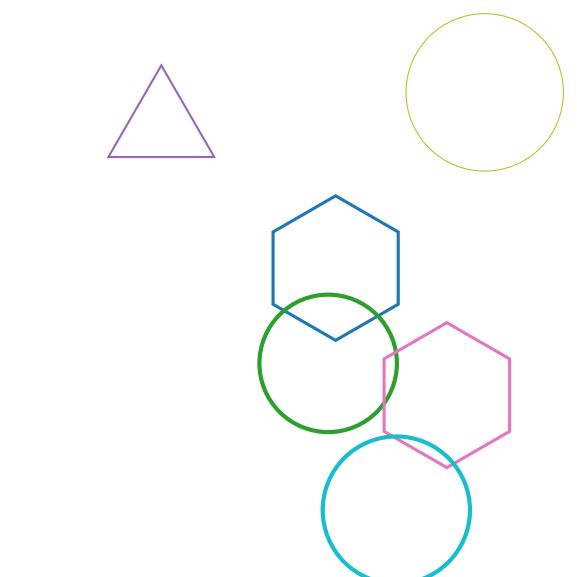[{"shape": "hexagon", "thickness": 1.5, "radius": 0.63, "center": [0.581, 0.535]}, {"shape": "circle", "thickness": 2, "radius": 0.6, "center": [0.568, 0.37]}, {"shape": "triangle", "thickness": 1, "radius": 0.53, "center": [0.279, 0.78]}, {"shape": "hexagon", "thickness": 1.5, "radius": 0.63, "center": [0.774, 0.315]}, {"shape": "circle", "thickness": 0.5, "radius": 0.68, "center": [0.839, 0.839]}, {"shape": "circle", "thickness": 2, "radius": 0.64, "center": [0.686, 0.116]}]